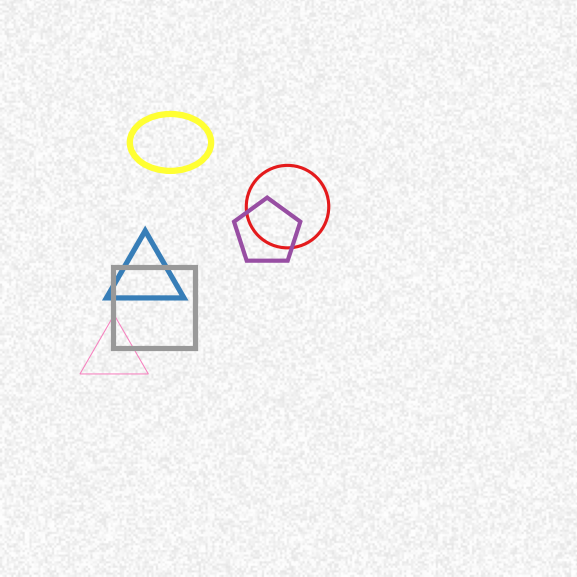[{"shape": "circle", "thickness": 1.5, "radius": 0.36, "center": [0.498, 0.641]}, {"shape": "triangle", "thickness": 2.5, "radius": 0.39, "center": [0.251, 0.522]}, {"shape": "pentagon", "thickness": 2, "radius": 0.3, "center": [0.463, 0.597]}, {"shape": "oval", "thickness": 3, "radius": 0.35, "center": [0.295, 0.752]}, {"shape": "triangle", "thickness": 0.5, "radius": 0.34, "center": [0.198, 0.386]}, {"shape": "square", "thickness": 2.5, "radius": 0.35, "center": [0.267, 0.467]}]